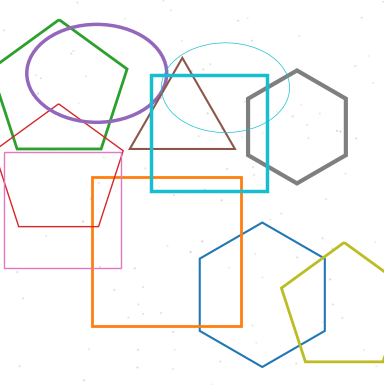[{"shape": "hexagon", "thickness": 1.5, "radius": 0.94, "center": [0.681, 0.234]}, {"shape": "square", "thickness": 2, "radius": 0.97, "center": [0.433, 0.346]}, {"shape": "pentagon", "thickness": 2, "radius": 0.93, "center": [0.154, 0.763]}, {"shape": "pentagon", "thickness": 1, "radius": 0.88, "center": [0.152, 0.554]}, {"shape": "oval", "thickness": 2.5, "radius": 0.91, "center": [0.251, 0.809]}, {"shape": "triangle", "thickness": 1.5, "radius": 0.79, "center": [0.474, 0.692]}, {"shape": "square", "thickness": 1, "radius": 0.76, "center": [0.162, 0.455]}, {"shape": "hexagon", "thickness": 3, "radius": 0.73, "center": [0.771, 0.67]}, {"shape": "pentagon", "thickness": 2, "radius": 0.86, "center": [0.894, 0.199]}, {"shape": "oval", "thickness": 0.5, "radius": 0.83, "center": [0.586, 0.772]}, {"shape": "square", "thickness": 2.5, "radius": 0.75, "center": [0.543, 0.654]}]